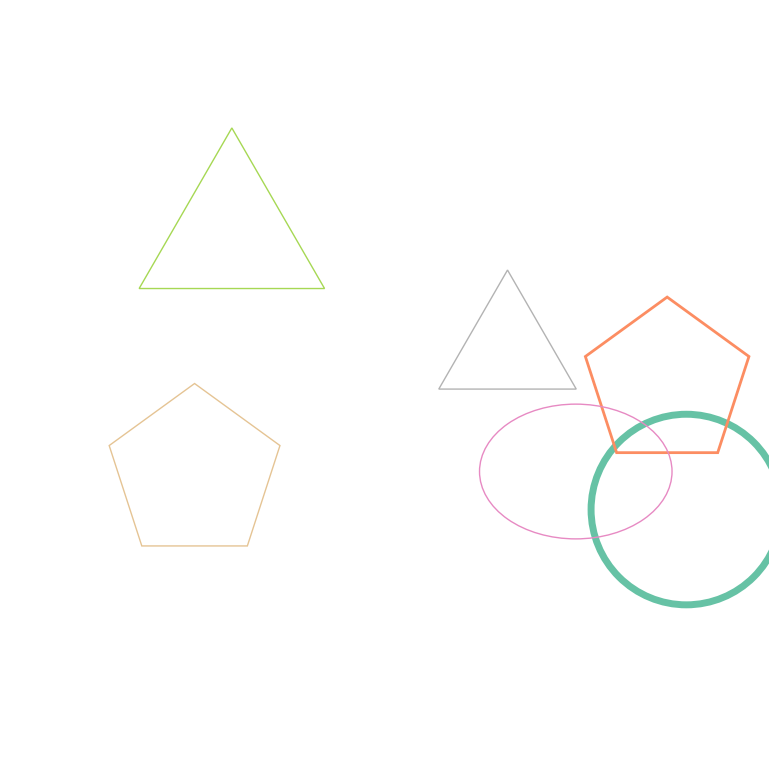[{"shape": "circle", "thickness": 2.5, "radius": 0.62, "center": [0.891, 0.338]}, {"shape": "pentagon", "thickness": 1, "radius": 0.56, "center": [0.866, 0.502]}, {"shape": "oval", "thickness": 0.5, "radius": 0.63, "center": [0.748, 0.388]}, {"shape": "triangle", "thickness": 0.5, "radius": 0.7, "center": [0.301, 0.695]}, {"shape": "pentagon", "thickness": 0.5, "radius": 0.58, "center": [0.253, 0.385]}, {"shape": "triangle", "thickness": 0.5, "radius": 0.52, "center": [0.659, 0.546]}]